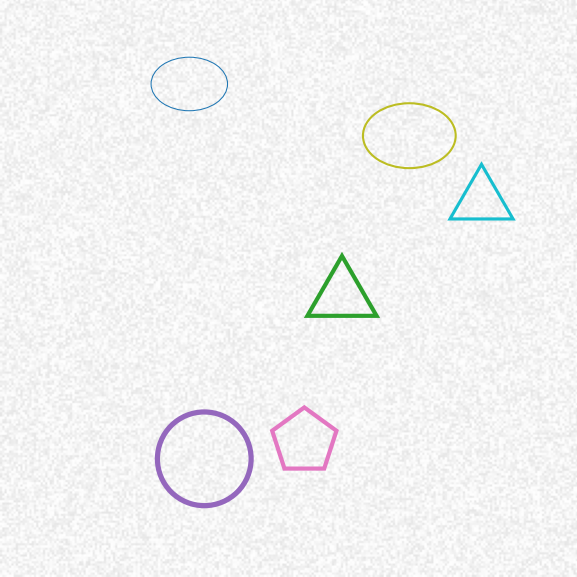[{"shape": "oval", "thickness": 0.5, "radius": 0.33, "center": [0.328, 0.854]}, {"shape": "triangle", "thickness": 2, "radius": 0.35, "center": [0.592, 0.487]}, {"shape": "circle", "thickness": 2.5, "radius": 0.41, "center": [0.354, 0.205]}, {"shape": "pentagon", "thickness": 2, "radius": 0.29, "center": [0.527, 0.235]}, {"shape": "oval", "thickness": 1, "radius": 0.4, "center": [0.709, 0.764]}, {"shape": "triangle", "thickness": 1.5, "radius": 0.32, "center": [0.834, 0.652]}]